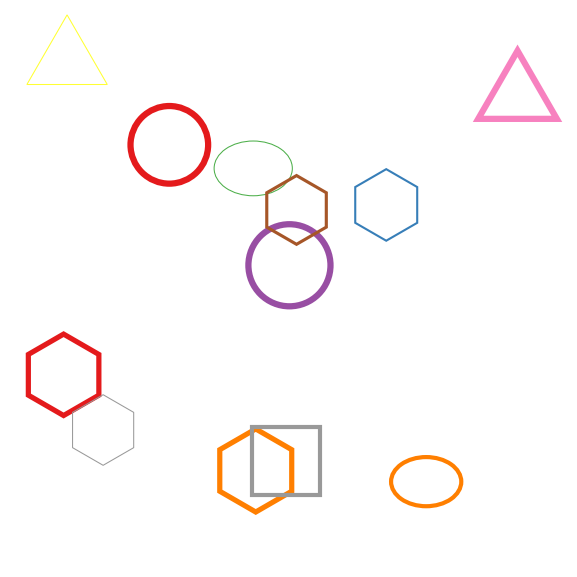[{"shape": "circle", "thickness": 3, "radius": 0.34, "center": [0.293, 0.748]}, {"shape": "hexagon", "thickness": 2.5, "radius": 0.35, "center": [0.11, 0.35]}, {"shape": "hexagon", "thickness": 1, "radius": 0.31, "center": [0.669, 0.644]}, {"shape": "oval", "thickness": 0.5, "radius": 0.34, "center": [0.438, 0.708]}, {"shape": "circle", "thickness": 3, "radius": 0.36, "center": [0.501, 0.54]}, {"shape": "oval", "thickness": 2, "radius": 0.3, "center": [0.738, 0.165]}, {"shape": "hexagon", "thickness": 2.5, "radius": 0.36, "center": [0.443, 0.184]}, {"shape": "triangle", "thickness": 0.5, "radius": 0.4, "center": [0.116, 0.893]}, {"shape": "hexagon", "thickness": 1.5, "radius": 0.3, "center": [0.513, 0.636]}, {"shape": "triangle", "thickness": 3, "radius": 0.39, "center": [0.896, 0.833]}, {"shape": "square", "thickness": 2, "radius": 0.3, "center": [0.496, 0.2]}, {"shape": "hexagon", "thickness": 0.5, "radius": 0.31, "center": [0.179, 0.255]}]